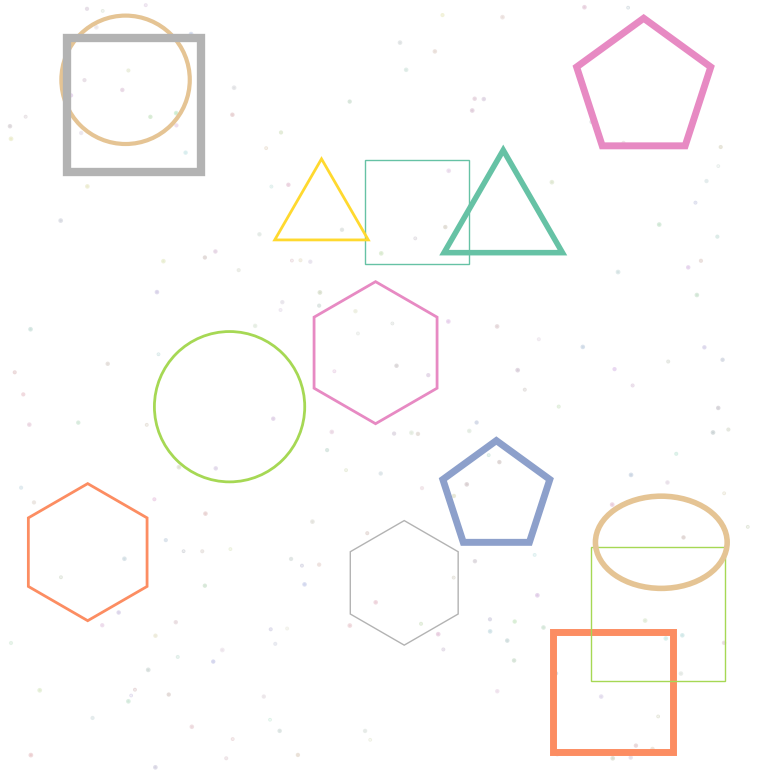[{"shape": "square", "thickness": 0.5, "radius": 0.34, "center": [0.541, 0.724]}, {"shape": "triangle", "thickness": 2, "radius": 0.44, "center": [0.654, 0.716]}, {"shape": "square", "thickness": 2.5, "radius": 0.39, "center": [0.796, 0.101]}, {"shape": "hexagon", "thickness": 1, "radius": 0.45, "center": [0.114, 0.283]}, {"shape": "pentagon", "thickness": 2.5, "radius": 0.37, "center": [0.645, 0.355]}, {"shape": "hexagon", "thickness": 1, "radius": 0.46, "center": [0.488, 0.542]}, {"shape": "pentagon", "thickness": 2.5, "radius": 0.46, "center": [0.836, 0.885]}, {"shape": "square", "thickness": 0.5, "radius": 0.43, "center": [0.855, 0.203]}, {"shape": "circle", "thickness": 1, "radius": 0.49, "center": [0.298, 0.472]}, {"shape": "triangle", "thickness": 1, "radius": 0.35, "center": [0.418, 0.724]}, {"shape": "circle", "thickness": 1.5, "radius": 0.42, "center": [0.163, 0.896]}, {"shape": "oval", "thickness": 2, "radius": 0.43, "center": [0.859, 0.296]}, {"shape": "square", "thickness": 3, "radius": 0.43, "center": [0.174, 0.864]}, {"shape": "hexagon", "thickness": 0.5, "radius": 0.4, "center": [0.525, 0.243]}]